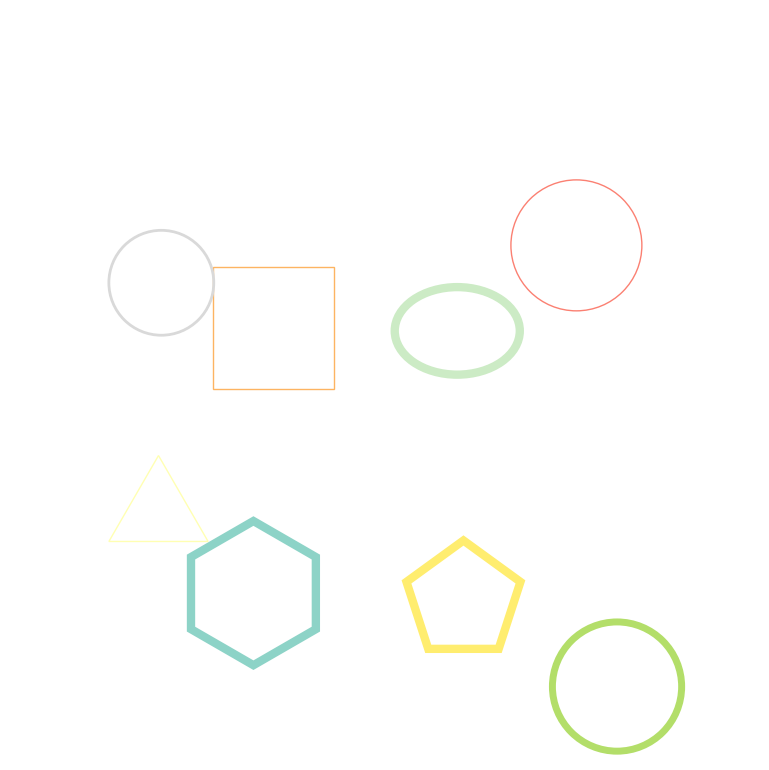[{"shape": "hexagon", "thickness": 3, "radius": 0.47, "center": [0.329, 0.23]}, {"shape": "triangle", "thickness": 0.5, "radius": 0.37, "center": [0.206, 0.334]}, {"shape": "circle", "thickness": 0.5, "radius": 0.43, "center": [0.749, 0.681]}, {"shape": "square", "thickness": 0.5, "radius": 0.39, "center": [0.355, 0.574]}, {"shape": "circle", "thickness": 2.5, "radius": 0.42, "center": [0.801, 0.108]}, {"shape": "circle", "thickness": 1, "radius": 0.34, "center": [0.21, 0.633]}, {"shape": "oval", "thickness": 3, "radius": 0.41, "center": [0.594, 0.57]}, {"shape": "pentagon", "thickness": 3, "radius": 0.39, "center": [0.602, 0.22]}]